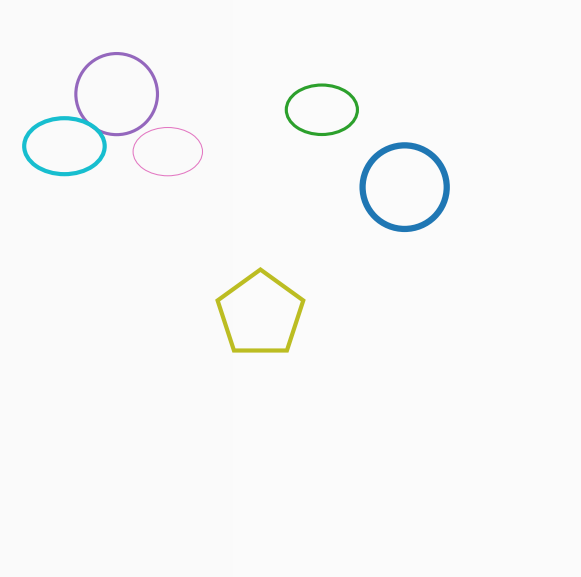[{"shape": "circle", "thickness": 3, "radius": 0.36, "center": [0.696, 0.675]}, {"shape": "oval", "thickness": 1.5, "radius": 0.31, "center": [0.554, 0.809]}, {"shape": "circle", "thickness": 1.5, "radius": 0.35, "center": [0.201, 0.836]}, {"shape": "oval", "thickness": 0.5, "radius": 0.3, "center": [0.289, 0.737]}, {"shape": "pentagon", "thickness": 2, "radius": 0.39, "center": [0.448, 0.455]}, {"shape": "oval", "thickness": 2, "radius": 0.35, "center": [0.111, 0.746]}]